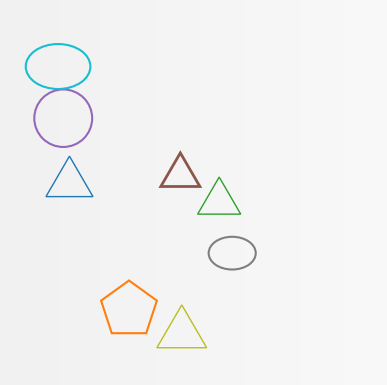[{"shape": "triangle", "thickness": 1, "radius": 0.35, "center": [0.179, 0.524]}, {"shape": "pentagon", "thickness": 1.5, "radius": 0.38, "center": [0.333, 0.196]}, {"shape": "triangle", "thickness": 1, "radius": 0.32, "center": [0.566, 0.476]}, {"shape": "circle", "thickness": 1.5, "radius": 0.37, "center": [0.163, 0.693]}, {"shape": "triangle", "thickness": 2, "radius": 0.29, "center": [0.465, 0.545]}, {"shape": "oval", "thickness": 1.5, "radius": 0.3, "center": [0.599, 0.342]}, {"shape": "triangle", "thickness": 1, "radius": 0.37, "center": [0.469, 0.134]}, {"shape": "oval", "thickness": 1.5, "radius": 0.42, "center": [0.15, 0.827]}]